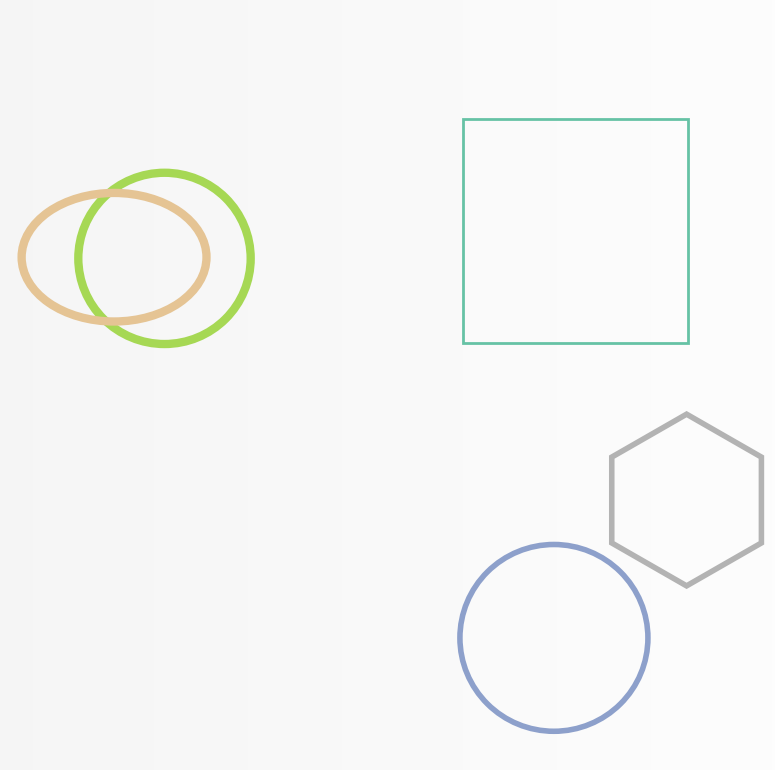[{"shape": "square", "thickness": 1, "radius": 0.73, "center": [0.742, 0.7]}, {"shape": "circle", "thickness": 2, "radius": 0.61, "center": [0.715, 0.172]}, {"shape": "circle", "thickness": 3, "radius": 0.56, "center": [0.212, 0.664]}, {"shape": "oval", "thickness": 3, "radius": 0.6, "center": [0.147, 0.666]}, {"shape": "hexagon", "thickness": 2, "radius": 0.56, "center": [0.886, 0.351]}]